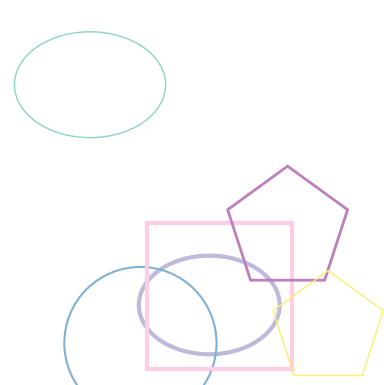[{"shape": "oval", "thickness": 1, "radius": 0.98, "center": [0.234, 0.78]}, {"shape": "oval", "thickness": 3, "radius": 0.91, "center": [0.544, 0.208]}, {"shape": "circle", "thickness": 1.5, "radius": 0.99, "center": [0.365, 0.109]}, {"shape": "square", "thickness": 3, "radius": 0.94, "center": [0.571, 0.232]}, {"shape": "pentagon", "thickness": 2, "radius": 0.82, "center": [0.747, 0.405]}, {"shape": "pentagon", "thickness": 1, "radius": 0.75, "center": [0.852, 0.146]}]